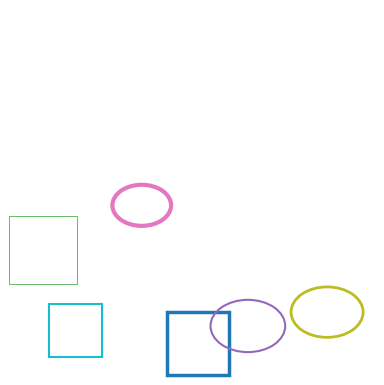[{"shape": "square", "thickness": 2.5, "radius": 0.4, "center": [0.515, 0.108]}, {"shape": "square", "thickness": 0.5, "radius": 0.44, "center": [0.112, 0.351]}, {"shape": "oval", "thickness": 1.5, "radius": 0.49, "center": [0.644, 0.153]}, {"shape": "oval", "thickness": 3, "radius": 0.38, "center": [0.368, 0.467]}, {"shape": "oval", "thickness": 2, "radius": 0.47, "center": [0.85, 0.189]}, {"shape": "square", "thickness": 1.5, "radius": 0.34, "center": [0.197, 0.141]}]